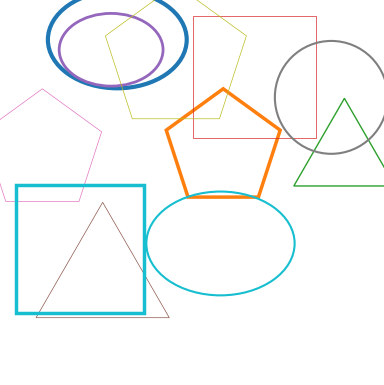[{"shape": "oval", "thickness": 3, "radius": 0.9, "center": [0.305, 0.897]}, {"shape": "pentagon", "thickness": 2.5, "radius": 0.78, "center": [0.58, 0.614]}, {"shape": "triangle", "thickness": 1, "radius": 0.76, "center": [0.895, 0.593]}, {"shape": "square", "thickness": 0.5, "radius": 0.8, "center": [0.661, 0.8]}, {"shape": "oval", "thickness": 2, "radius": 0.67, "center": [0.289, 0.871]}, {"shape": "triangle", "thickness": 0.5, "radius": 1.0, "center": [0.267, 0.275]}, {"shape": "pentagon", "thickness": 0.5, "radius": 0.81, "center": [0.11, 0.608]}, {"shape": "circle", "thickness": 1.5, "radius": 0.73, "center": [0.86, 0.747]}, {"shape": "pentagon", "thickness": 0.5, "radius": 0.96, "center": [0.457, 0.847]}, {"shape": "oval", "thickness": 1.5, "radius": 0.96, "center": [0.573, 0.368]}, {"shape": "square", "thickness": 2.5, "radius": 0.83, "center": [0.209, 0.353]}]